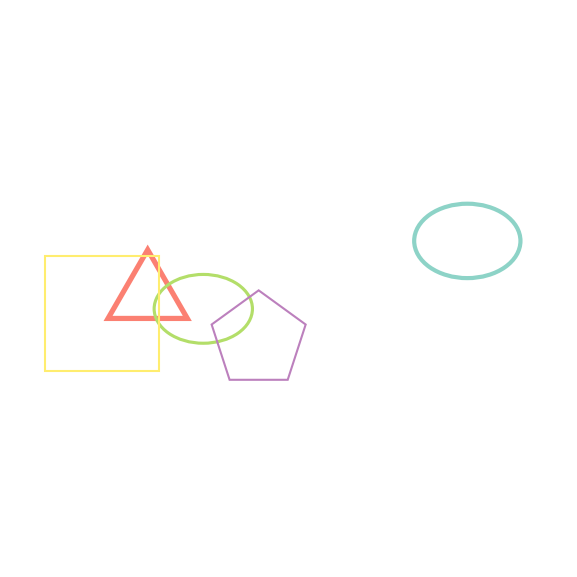[{"shape": "oval", "thickness": 2, "radius": 0.46, "center": [0.809, 0.582]}, {"shape": "triangle", "thickness": 2.5, "radius": 0.4, "center": [0.256, 0.487]}, {"shape": "oval", "thickness": 1.5, "radius": 0.43, "center": [0.352, 0.464]}, {"shape": "pentagon", "thickness": 1, "radius": 0.43, "center": [0.448, 0.411]}, {"shape": "square", "thickness": 1, "radius": 0.49, "center": [0.177, 0.456]}]